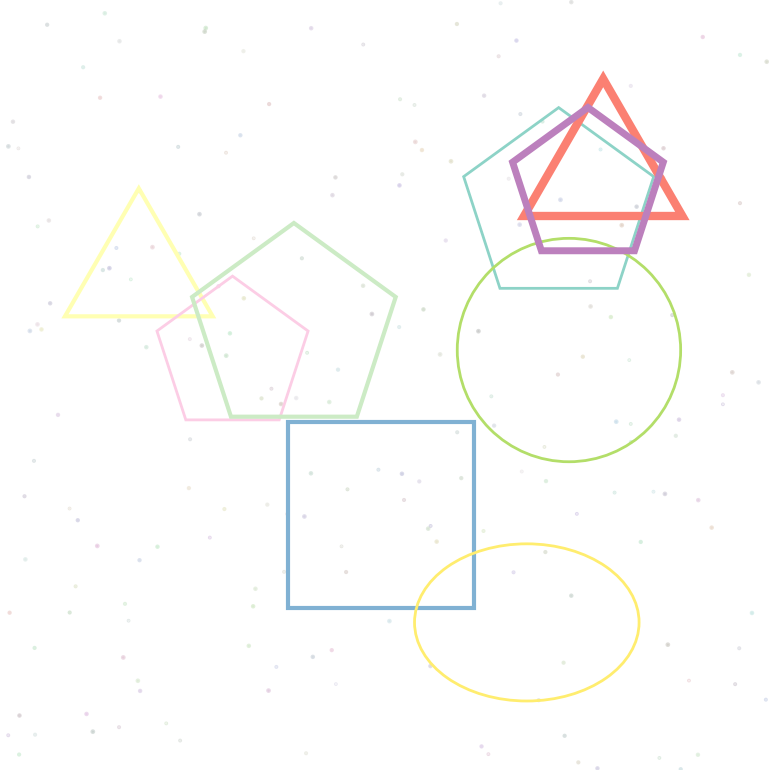[{"shape": "pentagon", "thickness": 1, "radius": 0.65, "center": [0.726, 0.731]}, {"shape": "triangle", "thickness": 1.5, "radius": 0.55, "center": [0.18, 0.645]}, {"shape": "triangle", "thickness": 3, "radius": 0.59, "center": [0.783, 0.779]}, {"shape": "square", "thickness": 1.5, "radius": 0.61, "center": [0.495, 0.331]}, {"shape": "circle", "thickness": 1, "radius": 0.73, "center": [0.739, 0.545]}, {"shape": "pentagon", "thickness": 1, "radius": 0.52, "center": [0.302, 0.538]}, {"shape": "pentagon", "thickness": 2.5, "radius": 0.51, "center": [0.764, 0.758]}, {"shape": "pentagon", "thickness": 1.5, "radius": 0.7, "center": [0.382, 0.571]}, {"shape": "oval", "thickness": 1, "radius": 0.73, "center": [0.684, 0.192]}]